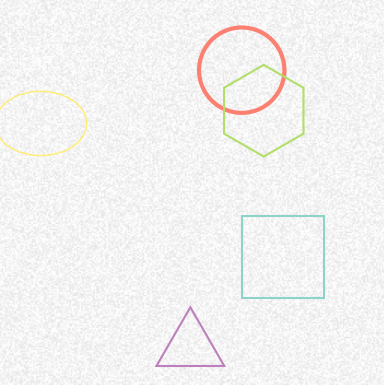[{"shape": "square", "thickness": 1.5, "radius": 0.53, "center": [0.734, 0.331]}, {"shape": "circle", "thickness": 3, "radius": 0.55, "center": [0.628, 0.818]}, {"shape": "hexagon", "thickness": 1.5, "radius": 0.6, "center": [0.685, 0.712]}, {"shape": "triangle", "thickness": 1.5, "radius": 0.51, "center": [0.494, 0.1]}, {"shape": "oval", "thickness": 1, "radius": 0.6, "center": [0.106, 0.679]}]